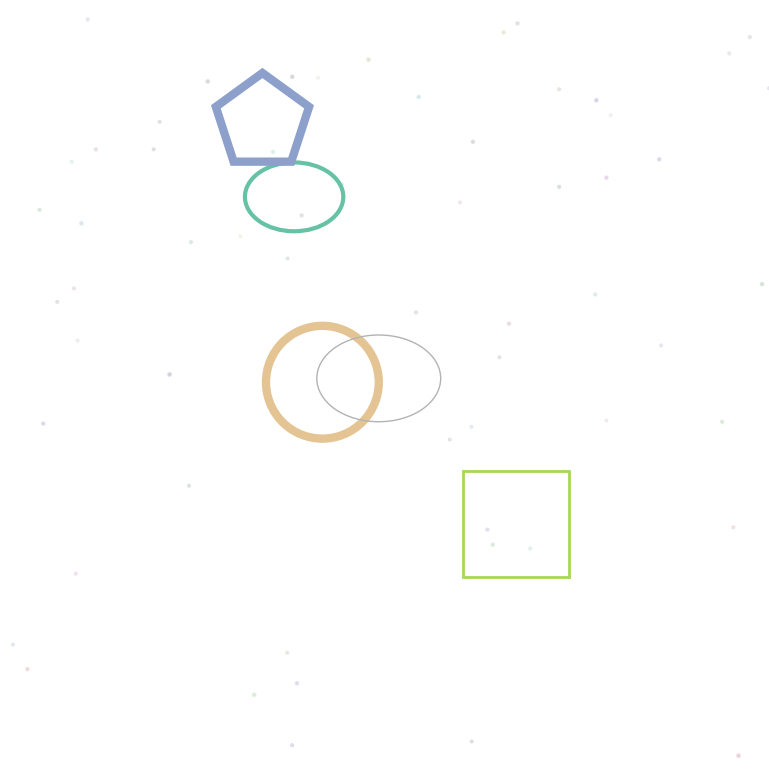[{"shape": "oval", "thickness": 1.5, "radius": 0.32, "center": [0.382, 0.744]}, {"shape": "pentagon", "thickness": 3, "radius": 0.32, "center": [0.341, 0.842]}, {"shape": "square", "thickness": 1, "radius": 0.34, "center": [0.67, 0.319]}, {"shape": "circle", "thickness": 3, "radius": 0.37, "center": [0.419, 0.504]}, {"shape": "oval", "thickness": 0.5, "radius": 0.4, "center": [0.492, 0.509]}]